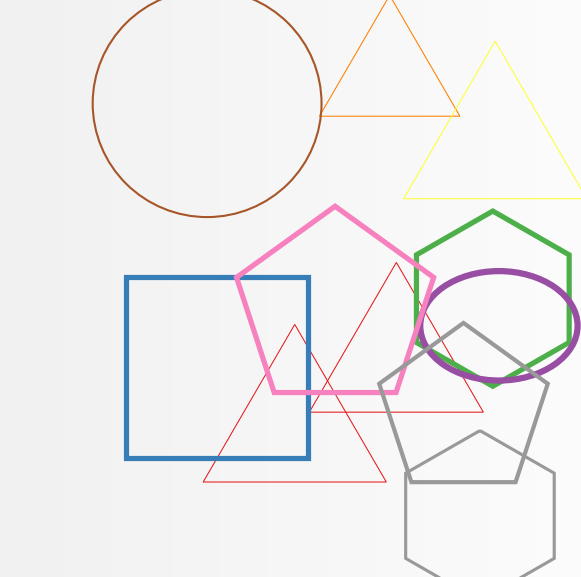[{"shape": "triangle", "thickness": 0.5, "radius": 0.91, "center": [0.507, 0.255]}, {"shape": "triangle", "thickness": 0.5, "radius": 0.86, "center": [0.682, 0.372]}, {"shape": "square", "thickness": 2.5, "radius": 0.78, "center": [0.373, 0.363]}, {"shape": "hexagon", "thickness": 2.5, "radius": 0.76, "center": [0.848, 0.482]}, {"shape": "oval", "thickness": 3, "radius": 0.68, "center": [0.858, 0.435]}, {"shape": "triangle", "thickness": 0.5, "radius": 0.7, "center": [0.67, 0.868]}, {"shape": "triangle", "thickness": 0.5, "radius": 0.91, "center": [0.852, 0.746]}, {"shape": "circle", "thickness": 1, "radius": 0.98, "center": [0.356, 0.82]}, {"shape": "pentagon", "thickness": 2.5, "radius": 0.89, "center": [0.577, 0.464]}, {"shape": "pentagon", "thickness": 2, "radius": 0.76, "center": [0.797, 0.288]}, {"shape": "hexagon", "thickness": 1.5, "radius": 0.74, "center": [0.826, 0.106]}]